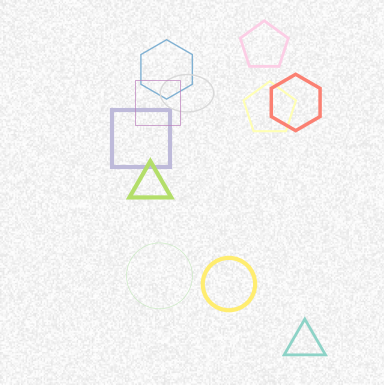[{"shape": "triangle", "thickness": 2, "radius": 0.31, "center": [0.792, 0.109]}, {"shape": "pentagon", "thickness": 1.5, "radius": 0.36, "center": [0.701, 0.717]}, {"shape": "square", "thickness": 3, "radius": 0.38, "center": [0.366, 0.64]}, {"shape": "hexagon", "thickness": 2.5, "radius": 0.37, "center": [0.768, 0.734]}, {"shape": "hexagon", "thickness": 1, "radius": 0.39, "center": [0.433, 0.82]}, {"shape": "triangle", "thickness": 3, "radius": 0.31, "center": [0.391, 0.519]}, {"shape": "pentagon", "thickness": 2, "radius": 0.33, "center": [0.686, 0.881]}, {"shape": "oval", "thickness": 1, "radius": 0.35, "center": [0.486, 0.758]}, {"shape": "square", "thickness": 0.5, "radius": 0.3, "center": [0.409, 0.734]}, {"shape": "circle", "thickness": 0.5, "radius": 0.43, "center": [0.414, 0.283]}, {"shape": "circle", "thickness": 3, "radius": 0.34, "center": [0.595, 0.262]}]